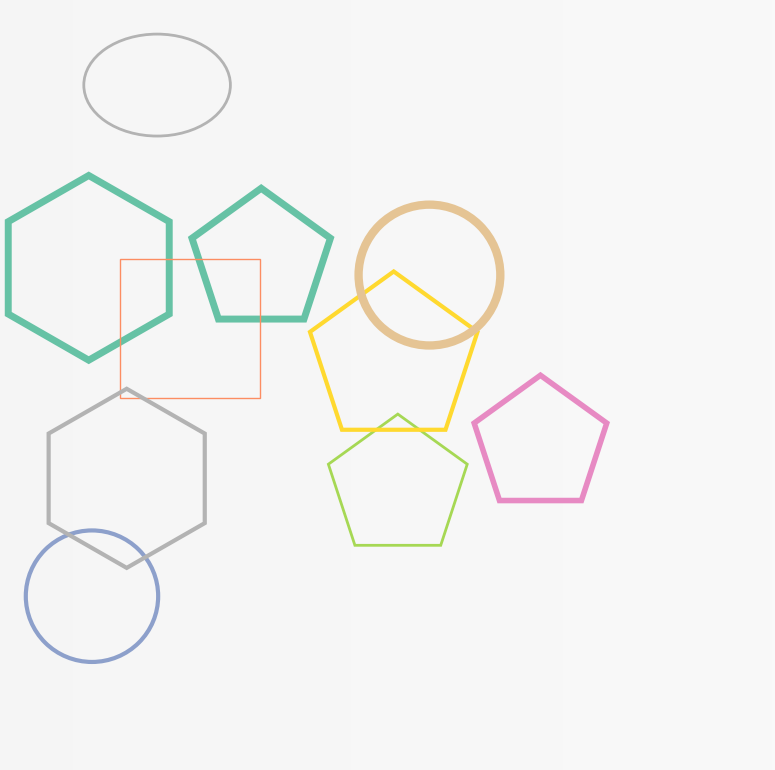[{"shape": "hexagon", "thickness": 2.5, "radius": 0.6, "center": [0.115, 0.652]}, {"shape": "pentagon", "thickness": 2.5, "radius": 0.47, "center": [0.337, 0.662]}, {"shape": "square", "thickness": 0.5, "radius": 0.45, "center": [0.245, 0.573]}, {"shape": "circle", "thickness": 1.5, "radius": 0.43, "center": [0.119, 0.226]}, {"shape": "pentagon", "thickness": 2, "radius": 0.45, "center": [0.697, 0.423]}, {"shape": "pentagon", "thickness": 1, "radius": 0.47, "center": [0.513, 0.368]}, {"shape": "pentagon", "thickness": 1.5, "radius": 0.57, "center": [0.508, 0.534]}, {"shape": "circle", "thickness": 3, "radius": 0.46, "center": [0.554, 0.643]}, {"shape": "oval", "thickness": 1, "radius": 0.47, "center": [0.203, 0.89]}, {"shape": "hexagon", "thickness": 1.5, "radius": 0.58, "center": [0.163, 0.379]}]